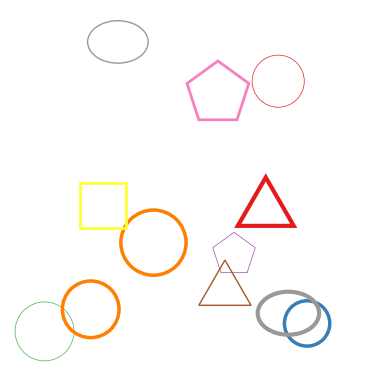[{"shape": "triangle", "thickness": 3, "radius": 0.42, "center": [0.69, 0.455]}, {"shape": "circle", "thickness": 0.5, "radius": 0.34, "center": [0.723, 0.789]}, {"shape": "circle", "thickness": 2.5, "radius": 0.29, "center": [0.798, 0.16]}, {"shape": "circle", "thickness": 0.5, "radius": 0.38, "center": [0.116, 0.139]}, {"shape": "pentagon", "thickness": 0.5, "radius": 0.29, "center": [0.608, 0.339]}, {"shape": "circle", "thickness": 2.5, "radius": 0.37, "center": [0.236, 0.197]}, {"shape": "circle", "thickness": 2.5, "radius": 0.42, "center": [0.399, 0.37]}, {"shape": "square", "thickness": 2, "radius": 0.3, "center": [0.268, 0.466]}, {"shape": "triangle", "thickness": 1, "radius": 0.39, "center": [0.584, 0.246]}, {"shape": "pentagon", "thickness": 2, "radius": 0.42, "center": [0.566, 0.757]}, {"shape": "oval", "thickness": 1, "radius": 0.39, "center": [0.306, 0.891]}, {"shape": "oval", "thickness": 3, "radius": 0.4, "center": [0.749, 0.186]}]